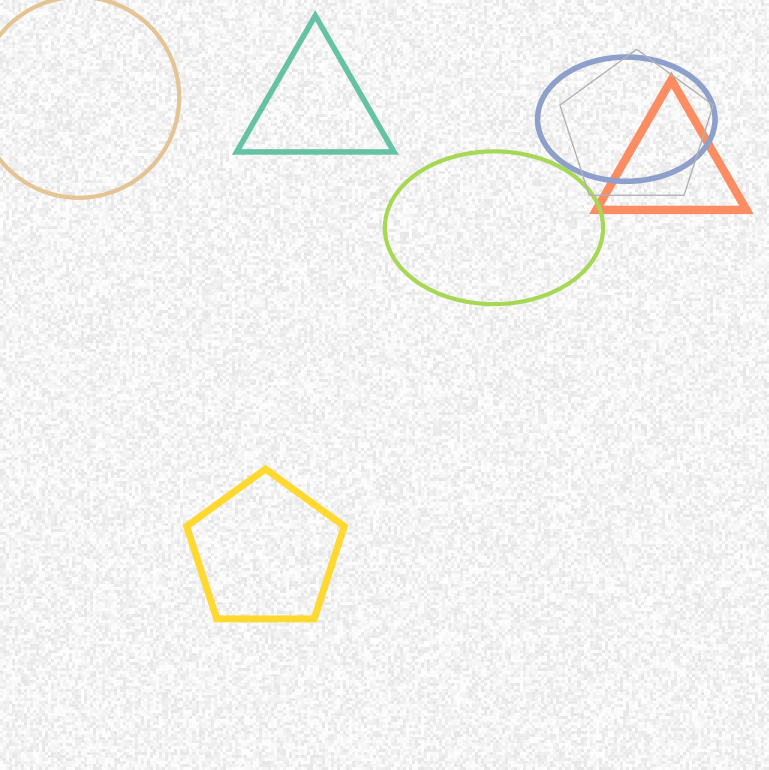[{"shape": "triangle", "thickness": 2, "radius": 0.59, "center": [0.409, 0.862]}, {"shape": "triangle", "thickness": 3, "radius": 0.56, "center": [0.872, 0.784]}, {"shape": "oval", "thickness": 2, "radius": 0.58, "center": [0.813, 0.845]}, {"shape": "oval", "thickness": 1.5, "radius": 0.71, "center": [0.642, 0.704]}, {"shape": "pentagon", "thickness": 2.5, "radius": 0.54, "center": [0.345, 0.283]}, {"shape": "circle", "thickness": 1.5, "radius": 0.65, "center": [0.102, 0.874]}, {"shape": "pentagon", "thickness": 0.5, "radius": 0.52, "center": [0.827, 0.831]}]